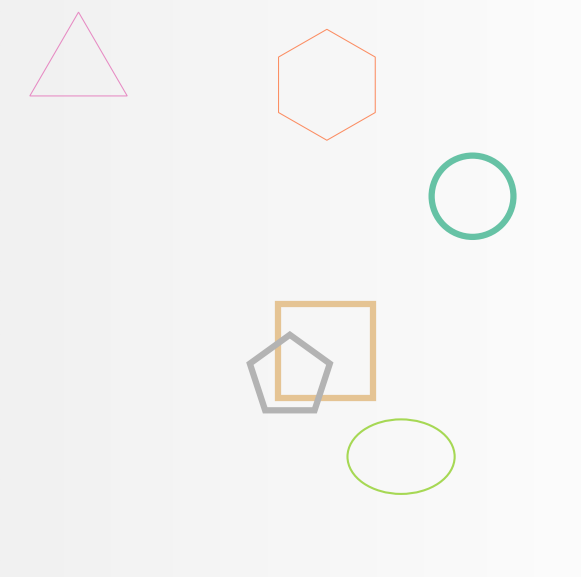[{"shape": "circle", "thickness": 3, "radius": 0.35, "center": [0.813, 0.659]}, {"shape": "hexagon", "thickness": 0.5, "radius": 0.48, "center": [0.562, 0.852]}, {"shape": "triangle", "thickness": 0.5, "radius": 0.48, "center": [0.135, 0.881]}, {"shape": "oval", "thickness": 1, "radius": 0.46, "center": [0.69, 0.208]}, {"shape": "square", "thickness": 3, "radius": 0.41, "center": [0.56, 0.391]}, {"shape": "pentagon", "thickness": 3, "radius": 0.36, "center": [0.499, 0.347]}]